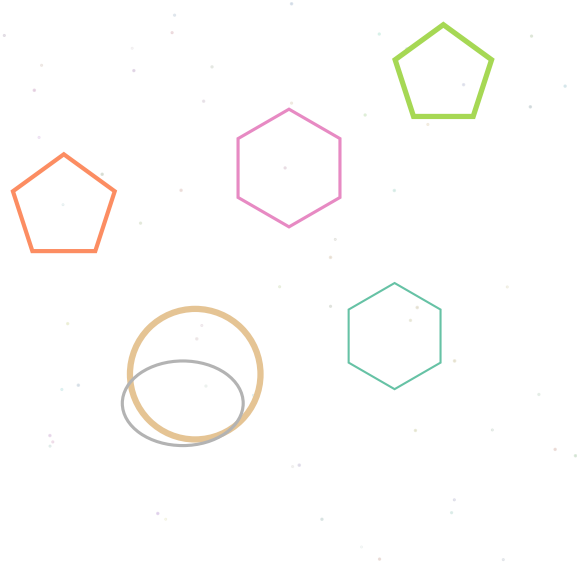[{"shape": "hexagon", "thickness": 1, "radius": 0.46, "center": [0.683, 0.417]}, {"shape": "pentagon", "thickness": 2, "radius": 0.46, "center": [0.111, 0.639]}, {"shape": "hexagon", "thickness": 1.5, "radius": 0.51, "center": [0.5, 0.708]}, {"shape": "pentagon", "thickness": 2.5, "radius": 0.44, "center": [0.768, 0.869]}, {"shape": "circle", "thickness": 3, "radius": 0.57, "center": [0.338, 0.351]}, {"shape": "oval", "thickness": 1.5, "radius": 0.52, "center": [0.316, 0.301]}]